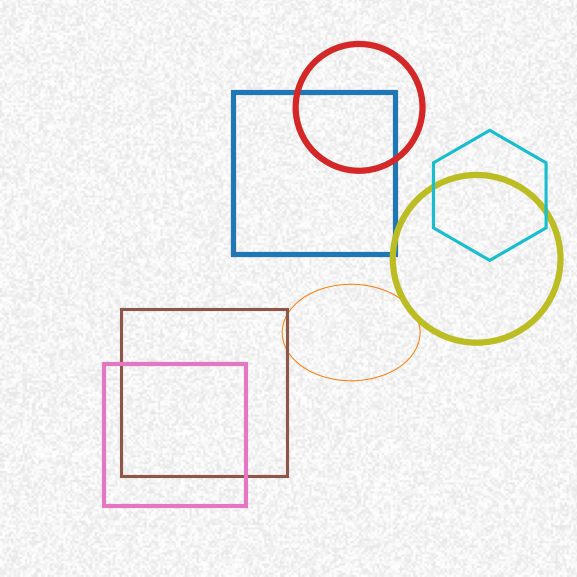[{"shape": "square", "thickness": 2.5, "radius": 0.7, "center": [0.544, 0.7]}, {"shape": "oval", "thickness": 0.5, "radius": 0.6, "center": [0.608, 0.423]}, {"shape": "circle", "thickness": 3, "radius": 0.55, "center": [0.622, 0.813]}, {"shape": "square", "thickness": 1.5, "radius": 0.72, "center": [0.353, 0.319]}, {"shape": "square", "thickness": 2, "radius": 0.61, "center": [0.303, 0.246]}, {"shape": "circle", "thickness": 3, "radius": 0.73, "center": [0.825, 0.551]}, {"shape": "hexagon", "thickness": 1.5, "radius": 0.56, "center": [0.848, 0.661]}]